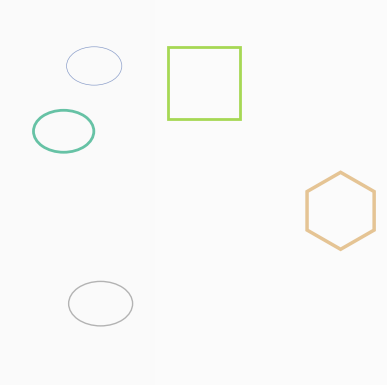[{"shape": "oval", "thickness": 2, "radius": 0.39, "center": [0.164, 0.659]}, {"shape": "oval", "thickness": 0.5, "radius": 0.36, "center": [0.243, 0.829]}, {"shape": "square", "thickness": 2, "radius": 0.46, "center": [0.527, 0.784]}, {"shape": "hexagon", "thickness": 2.5, "radius": 0.5, "center": [0.879, 0.452]}, {"shape": "oval", "thickness": 1, "radius": 0.41, "center": [0.26, 0.211]}]